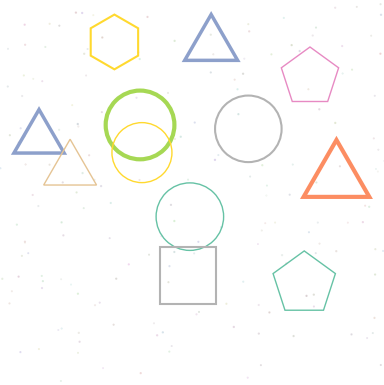[{"shape": "circle", "thickness": 1, "radius": 0.44, "center": [0.493, 0.437]}, {"shape": "pentagon", "thickness": 1, "radius": 0.43, "center": [0.79, 0.263]}, {"shape": "triangle", "thickness": 3, "radius": 0.49, "center": [0.874, 0.538]}, {"shape": "triangle", "thickness": 2.5, "radius": 0.4, "center": [0.548, 0.883]}, {"shape": "triangle", "thickness": 2.5, "radius": 0.38, "center": [0.101, 0.64]}, {"shape": "pentagon", "thickness": 1, "radius": 0.39, "center": [0.805, 0.8]}, {"shape": "circle", "thickness": 3, "radius": 0.45, "center": [0.364, 0.675]}, {"shape": "circle", "thickness": 1, "radius": 0.39, "center": [0.369, 0.604]}, {"shape": "hexagon", "thickness": 1.5, "radius": 0.36, "center": [0.297, 0.891]}, {"shape": "triangle", "thickness": 1, "radius": 0.4, "center": [0.182, 0.559]}, {"shape": "square", "thickness": 1.5, "radius": 0.36, "center": [0.489, 0.284]}, {"shape": "circle", "thickness": 1.5, "radius": 0.43, "center": [0.645, 0.665]}]